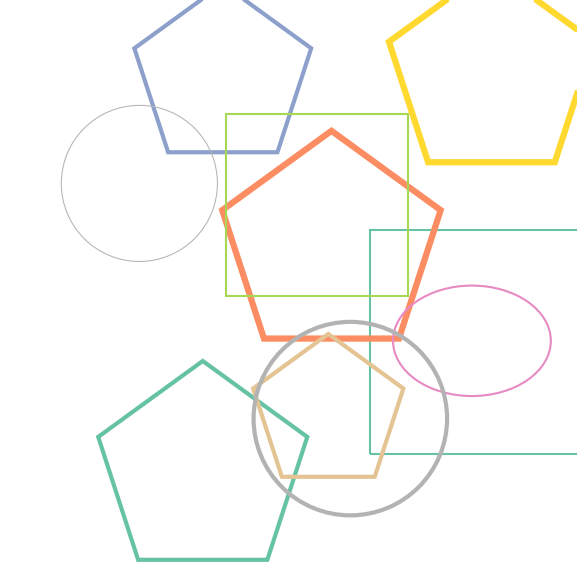[{"shape": "pentagon", "thickness": 2, "radius": 0.95, "center": [0.351, 0.184]}, {"shape": "square", "thickness": 1, "radius": 0.97, "center": [0.834, 0.407]}, {"shape": "pentagon", "thickness": 3, "radius": 0.99, "center": [0.574, 0.574]}, {"shape": "pentagon", "thickness": 2, "radius": 0.8, "center": [0.386, 0.866]}, {"shape": "oval", "thickness": 1, "radius": 0.68, "center": [0.817, 0.409]}, {"shape": "square", "thickness": 1, "radius": 0.79, "center": [0.549, 0.645]}, {"shape": "pentagon", "thickness": 3, "radius": 0.93, "center": [0.851, 0.869]}, {"shape": "pentagon", "thickness": 2, "radius": 0.68, "center": [0.568, 0.284]}, {"shape": "circle", "thickness": 2, "radius": 0.84, "center": [0.607, 0.274]}, {"shape": "circle", "thickness": 0.5, "radius": 0.68, "center": [0.241, 0.682]}]